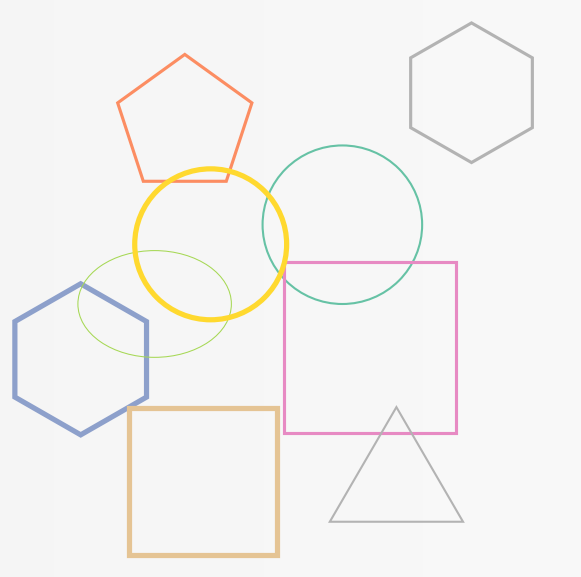[{"shape": "circle", "thickness": 1, "radius": 0.69, "center": [0.589, 0.61]}, {"shape": "pentagon", "thickness": 1.5, "radius": 0.61, "center": [0.318, 0.783]}, {"shape": "hexagon", "thickness": 2.5, "radius": 0.65, "center": [0.139, 0.377]}, {"shape": "square", "thickness": 1.5, "radius": 0.74, "center": [0.636, 0.398]}, {"shape": "oval", "thickness": 0.5, "radius": 0.66, "center": [0.266, 0.473]}, {"shape": "circle", "thickness": 2.5, "radius": 0.65, "center": [0.362, 0.576]}, {"shape": "square", "thickness": 2.5, "radius": 0.64, "center": [0.349, 0.165]}, {"shape": "triangle", "thickness": 1, "radius": 0.66, "center": [0.682, 0.162]}, {"shape": "hexagon", "thickness": 1.5, "radius": 0.6, "center": [0.811, 0.839]}]